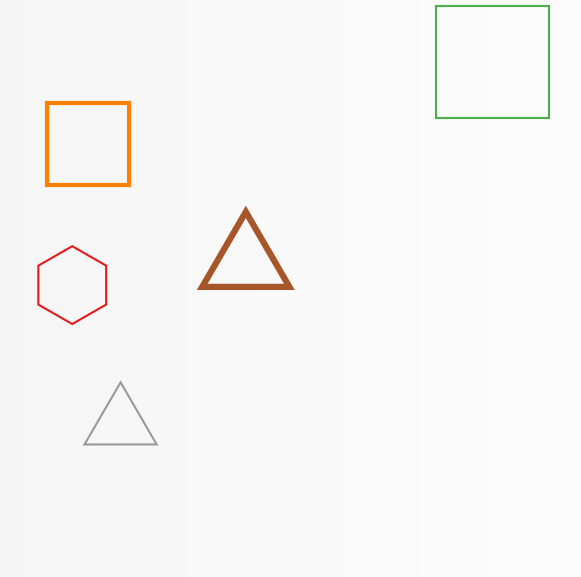[{"shape": "hexagon", "thickness": 1, "radius": 0.34, "center": [0.124, 0.505]}, {"shape": "square", "thickness": 1, "radius": 0.48, "center": [0.848, 0.892]}, {"shape": "square", "thickness": 2, "radius": 0.36, "center": [0.151, 0.75]}, {"shape": "triangle", "thickness": 3, "radius": 0.43, "center": [0.423, 0.546]}, {"shape": "triangle", "thickness": 1, "radius": 0.36, "center": [0.207, 0.265]}]